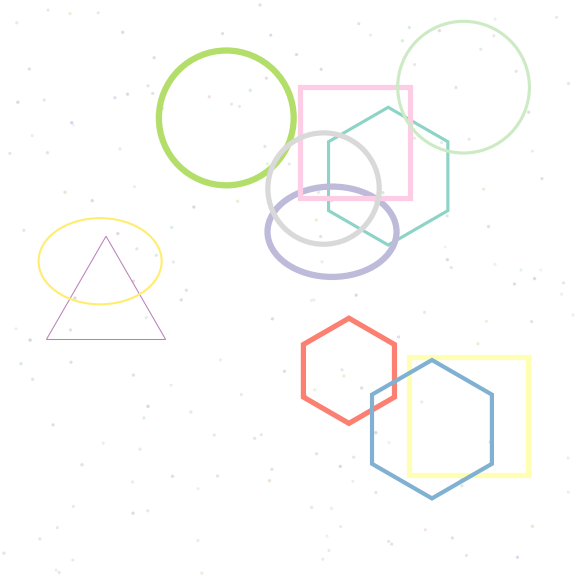[{"shape": "hexagon", "thickness": 1.5, "radius": 0.6, "center": [0.672, 0.694]}, {"shape": "square", "thickness": 2.5, "radius": 0.51, "center": [0.811, 0.279]}, {"shape": "oval", "thickness": 3, "radius": 0.56, "center": [0.575, 0.598]}, {"shape": "hexagon", "thickness": 2.5, "radius": 0.46, "center": [0.604, 0.357]}, {"shape": "hexagon", "thickness": 2, "radius": 0.6, "center": [0.748, 0.256]}, {"shape": "circle", "thickness": 3, "radius": 0.58, "center": [0.392, 0.795]}, {"shape": "square", "thickness": 2.5, "radius": 0.48, "center": [0.615, 0.752]}, {"shape": "circle", "thickness": 2.5, "radius": 0.48, "center": [0.56, 0.673]}, {"shape": "triangle", "thickness": 0.5, "radius": 0.6, "center": [0.184, 0.471]}, {"shape": "circle", "thickness": 1.5, "radius": 0.57, "center": [0.803, 0.848]}, {"shape": "oval", "thickness": 1, "radius": 0.53, "center": [0.173, 0.547]}]